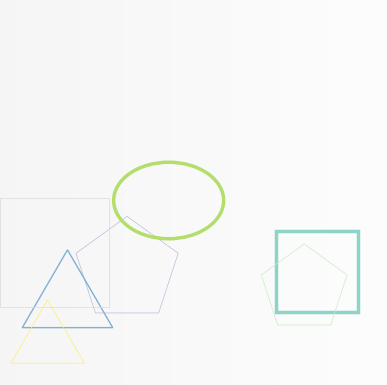[{"shape": "square", "thickness": 2.5, "radius": 0.53, "center": [0.819, 0.295]}, {"shape": "pentagon", "thickness": 0.5, "radius": 0.69, "center": [0.328, 0.299]}, {"shape": "triangle", "thickness": 1, "radius": 0.67, "center": [0.174, 0.216]}, {"shape": "oval", "thickness": 2.5, "radius": 0.71, "center": [0.435, 0.479]}, {"shape": "square", "thickness": 0.5, "radius": 0.7, "center": [0.141, 0.344]}, {"shape": "pentagon", "thickness": 0.5, "radius": 0.58, "center": [0.785, 0.25]}, {"shape": "triangle", "thickness": 0.5, "radius": 0.55, "center": [0.123, 0.111]}]